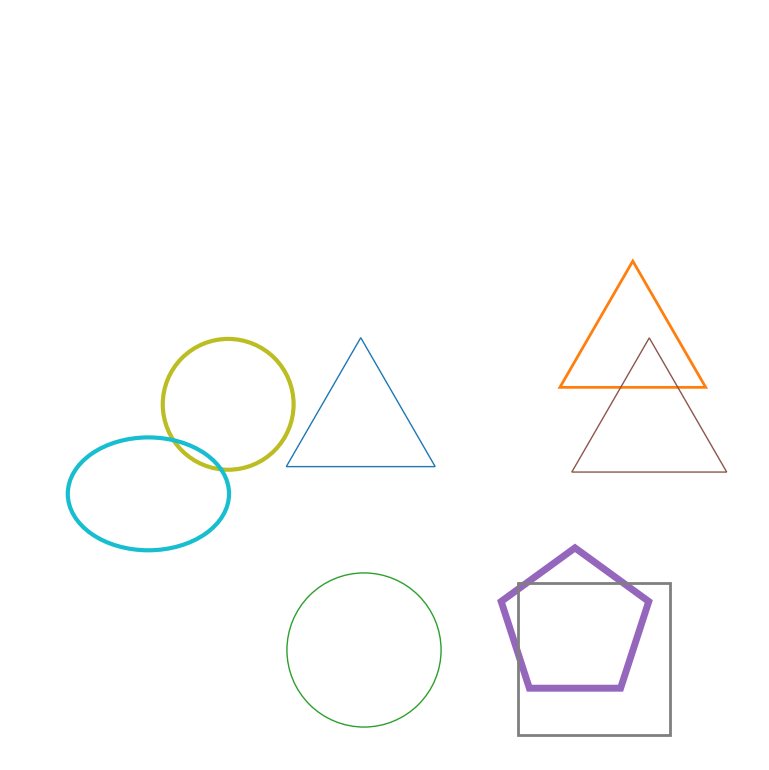[{"shape": "triangle", "thickness": 0.5, "radius": 0.56, "center": [0.469, 0.45]}, {"shape": "triangle", "thickness": 1, "radius": 0.55, "center": [0.822, 0.552]}, {"shape": "circle", "thickness": 0.5, "radius": 0.5, "center": [0.473, 0.156]}, {"shape": "pentagon", "thickness": 2.5, "radius": 0.5, "center": [0.747, 0.188]}, {"shape": "triangle", "thickness": 0.5, "radius": 0.58, "center": [0.843, 0.445]}, {"shape": "square", "thickness": 1, "radius": 0.49, "center": [0.771, 0.145]}, {"shape": "circle", "thickness": 1.5, "radius": 0.42, "center": [0.296, 0.475]}, {"shape": "oval", "thickness": 1.5, "radius": 0.52, "center": [0.193, 0.359]}]